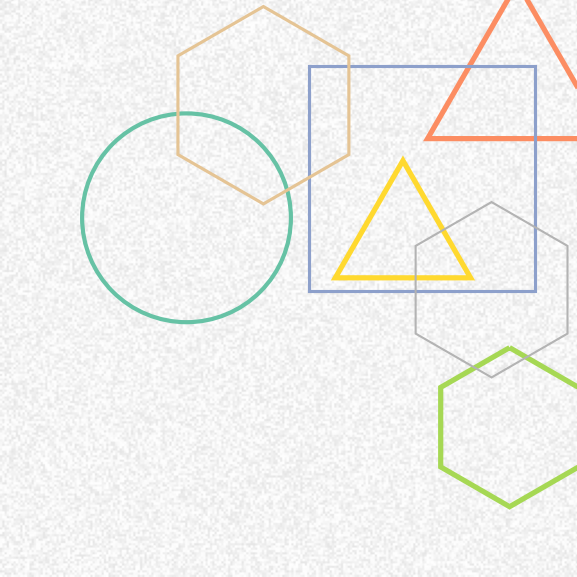[{"shape": "circle", "thickness": 2, "radius": 0.9, "center": [0.323, 0.622]}, {"shape": "triangle", "thickness": 2.5, "radius": 0.9, "center": [0.896, 0.849]}, {"shape": "square", "thickness": 1.5, "radius": 0.97, "center": [0.731, 0.69]}, {"shape": "hexagon", "thickness": 2.5, "radius": 0.69, "center": [0.882, 0.259]}, {"shape": "triangle", "thickness": 2.5, "radius": 0.68, "center": [0.698, 0.586]}, {"shape": "hexagon", "thickness": 1.5, "radius": 0.85, "center": [0.456, 0.817]}, {"shape": "hexagon", "thickness": 1, "radius": 0.76, "center": [0.851, 0.497]}]